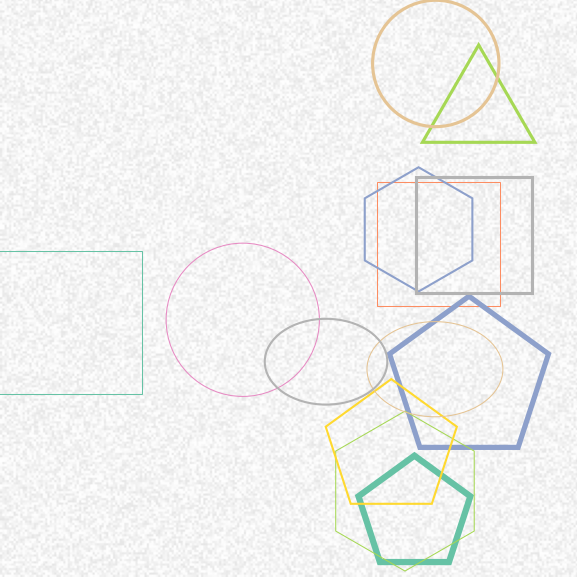[{"shape": "pentagon", "thickness": 3, "radius": 0.51, "center": [0.718, 0.108]}, {"shape": "square", "thickness": 0.5, "radius": 0.62, "center": [0.122, 0.441]}, {"shape": "square", "thickness": 0.5, "radius": 0.54, "center": [0.759, 0.577]}, {"shape": "hexagon", "thickness": 1, "radius": 0.54, "center": [0.725, 0.602]}, {"shape": "pentagon", "thickness": 2.5, "radius": 0.72, "center": [0.812, 0.342]}, {"shape": "circle", "thickness": 0.5, "radius": 0.66, "center": [0.42, 0.445]}, {"shape": "hexagon", "thickness": 0.5, "radius": 0.69, "center": [0.701, 0.149]}, {"shape": "triangle", "thickness": 1.5, "radius": 0.56, "center": [0.829, 0.809]}, {"shape": "pentagon", "thickness": 1, "radius": 0.6, "center": [0.678, 0.223]}, {"shape": "oval", "thickness": 0.5, "radius": 0.59, "center": [0.753, 0.36]}, {"shape": "circle", "thickness": 1.5, "radius": 0.55, "center": [0.755, 0.889]}, {"shape": "oval", "thickness": 1, "radius": 0.53, "center": [0.565, 0.373]}, {"shape": "square", "thickness": 1.5, "radius": 0.5, "center": [0.821, 0.592]}]